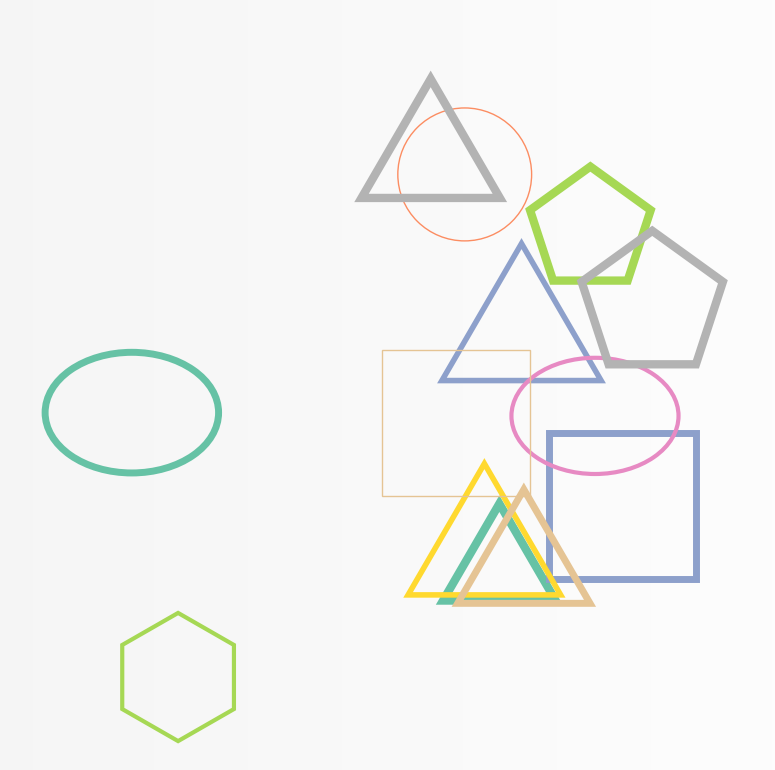[{"shape": "oval", "thickness": 2.5, "radius": 0.56, "center": [0.17, 0.464]}, {"shape": "triangle", "thickness": 3, "radius": 0.42, "center": [0.644, 0.262]}, {"shape": "circle", "thickness": 0.5, "radius": 0.43, "center": [0.6, 0.773]}, {"shape": "square", "thickness": 2.5, "radius": 0.47, "center": [0.803, 0.342]}, {"shape": "triangle", "thickness": 2, "radius": 0.59, "center": [0.673, 0.565]}, {"shape": "oval", "thickness": 1.5, "radius": 0.54, "center": [0.768, 0.46]}, {"shape": "pentagon", "thickness": 3, "radius": 0.41, "center": [0.762, 0.702]}, {"shape": "hexagon", "thickness": 1.5, "radius": 0.42, "center": [0.23, 0.121]}, {"shape": "triangle", "thickness": 2, "radius": 0.57, "center": [0.625, 0.284]}, {"shape": "triangle", "thickness": 2.5, "radius": 0.49, "center": [0.676, 0.266]}, {"shape": "square", "thickness": 0.5, "radius": 0.48, "center": [0.589, 0.45]}, {"shape": "triangle", "thickness": 3, "radius": 0.52, "center": [0.556, 0.794]}, {"shape": "pentagon", "thickness": 3, "radius": 0.48, "center": [0.842, 0.604]}]